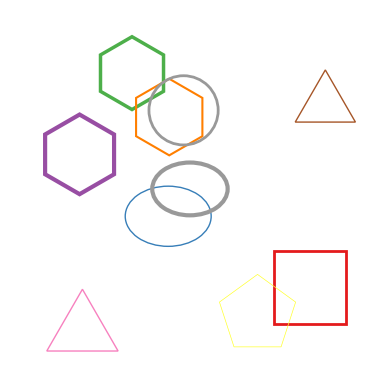[{"shape": "square", "thickness": 2, "radius": 0.47, "center": [0.804, 0.253]}, {"shape": "oval", "thickness": 1, "radius": 0.56, "center": [0.437, 0.438]}, {"shape": "hexagon", "thickness": 2.5, "radius": 0.47, "center": [0.343, 0.81]}, {"shape": "hexagon", "thickness": 3, "radius": 0.52, "center": [0.207, 0.599]}, {"shape": "hexagon", "thickness": 1.5, "radius": 0.5, "center": [0.44, 0.696]}, {"shape": "pentagon", "thickness": 0.5, "radius": 0.52, "center": [0.669, 0.183]}, {"shape": "triangle", "thickness": 1, "radius": 0.45, "center": [0.845, 0.728]}, {"shape": "triangle", "thickness": 1, "radius": 0.53, "center": [0.214, 0.142]}, {"shape": "circle", "thickness": 2, "radius": 0.45, "center": [0.477, 0.713]}, {"shape": "oval", "thickness": 3, "radius": 0.49, "center": [0.493, 0.509]}]